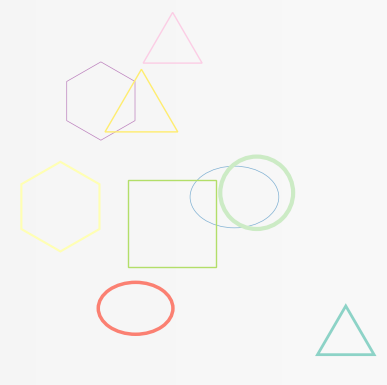[{"shape": "triangle", "thickness": 2, "radius": 0.42, "center": [0.892, 0.121]}, {"shape": "hexagon", "thickness": 1.5, "radius": 0.58, "center": [0.156, 0.463]}, {"shape": "oval", "thickness": 2.5, "radius": 0.48, "center": [0.35, 0.199]}, {"shape": "oval", "thickness": 0.5, "radius": 0.57, "center": [0.605, 0.488]}, {"shape": "square", "thickness": 1, "radius": 0.56, "center": [0.444, 0.419]}, {"shape": "triangle", "thickness": 1, "radius": 0.44, "center": [0.446, 0.88]}, {"shape": "hexagon", "thickness": 0.5, "radius": 0.51, "center": [0.26, 0.738]}, {"shape": "circle", "thickness": 3, "radius": 0.47, "center": [0.662, 0.499]}, {"shape": "triangle", "thickness": 1, "radius": 0.54, "center": [0.365, 0.712]}]